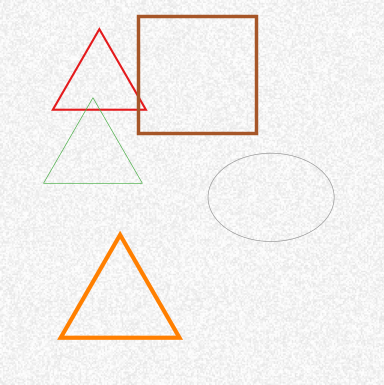[{"shape": "triangle", "thickness": 1.5, "radius": 0.7, "center": [0.258, 0.785]}, {"shape": "triangle", "thickness": 0.5, "radius": 0.74, "center": [0.241, 0.598]}, {"shape": "triangle", "thickness": 3, "radius": 0.89, "center": [0.312, 0.212]}, {"shape": "square", "thickness": 2.5, "radius": 0.76, "center": [0.511, 0.806]}, {"shape": "oval", "thickness": 0.5, "radius": 0.82, "center": [0.704, 0.487]}]